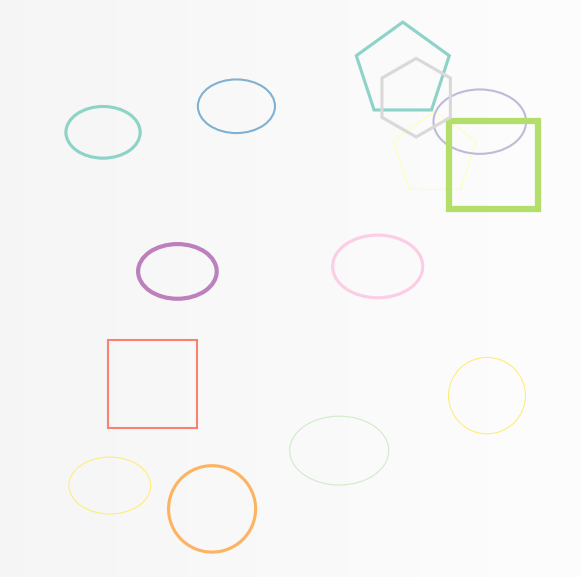[{"shape": "pentagon", "thickness": 1.5, "radius": 0.42, "center": [0.693, 0.877]}, {"shape": "oval", "thickness": 1.5, "radius": 0.32, "center": [0.177, 0.77]}, {"shape": "pentagon", "thickness": 0.5, "radius": 0.37, "center": [0.748, 0.732]}, {"shape": "oval", "thickness": 1, "radius": 0.4, "center": [0.825, 0.788]}, {"shape": "square", "thickness": 1, "radius": 0.38, "center": [0.263, 0.335]}, {"shape": "oval", "thickness": 1, "radius": 0.33, "center": [0.407, 0.815]}, {"shape": "circle", "thickness": 1.5, "radius": 0.37, "center": [0.365, 0.118]}, {"shape": "square", "thickness": 3, "radius": 0.38, "center": [0.849, 0.714]}, {"shape": "oval", "thickness": 1.5, "radius": 0.39, "center": [0.65, 0.538]}, {"shape": "hexagon", "thickness": 1.5, "radius": 0.34, "center": [0.716, 0.83]}, {"shape": "oval", "thickness": 2, "radius": 0.34, "center": [0.305, 0.529]}, {"shape": "oval", "thickness": 0.5, "radius": 0.43, "center": [0.584, 0.219]}, {"shape": "circle", "thickness": 0.5, "radius": 0.33, "center": [0.838, 0.314]}, {"shape": "oval", "thickness": 0.5, "radius": 0.35, "center": [0.189, 0.158]}]